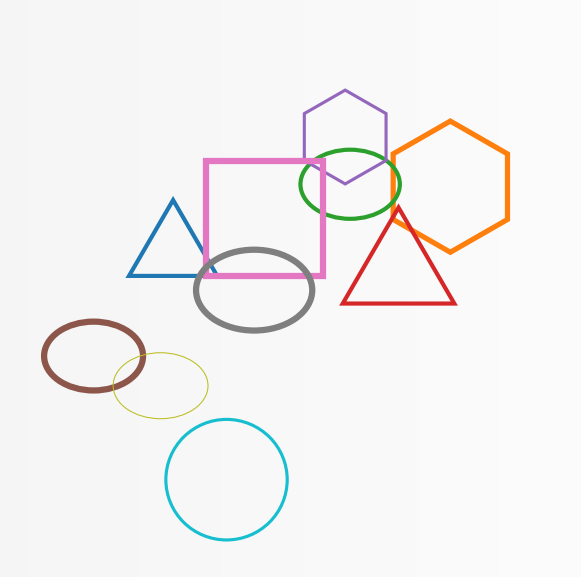[{"shape": "triangle", "thickness": 2, "radius": 0.44, "center": [0.298, 0.565]}, {"shape": "hexagon", "thickness": 2.5, "radius": 0.57, "center": [0.775, 0.676]}, {"shape": "oval", "thickness": 2, "radius": 0.43, "center": [0.602, 0.68]}, {"shape": "triangle", "thickness": 2, "radius": 0.55, "center": [0.686, 0.529]}, {"shape": "hexagon", "thickness": 1.5, "radius": 0.41, "center": [0.594, 0.762]}, {"shape": "oval", "thickness": 3, "radius": 0.43, "center": [0.161, 0.383]}, {"shape": "square", "thickness": 3, "radius": 0.5, "center": [0.455, 0.621]}, {"shape": "oval", "thickness": 3, "radius": 0.5, "center": [0.437, 0.497]}, {"shape": "oval", "thickness": 0.5, "radius": 0.41, "center": [0.276, 0.331]}, {"shape": "circle", "thickness": 1.5, "radius": 0.52, "center": [0.39, 0.169]}]